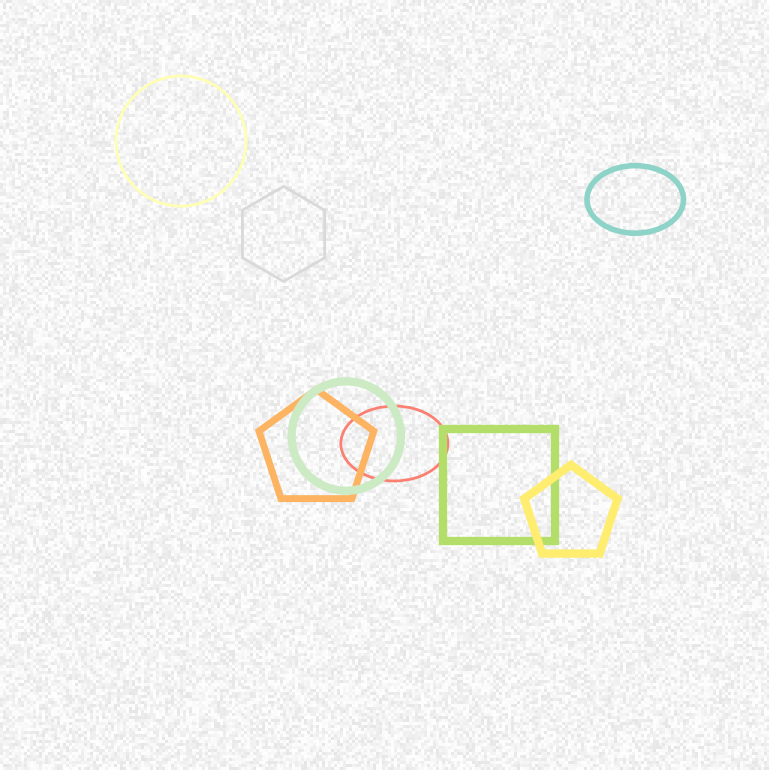[{"shape": "oval", "thickness": 2, "radius": 0.31, "center": [0.825, 0.741]}, {"shape": "circle", "thickness": 1, "radius": 0.42, "center": [0.235, 0.817]}, {"shape": "oval", "thickness": 1, "radius": 0.35, "center": [0.512, 0.424]}, {"shape": "pentagon", "thickness": 2.5, "radius": 0.39, "center": [0.411, 0.416]}, {"shape": "square", "thickness": 3, "radius": 0.36, "center": [0.648, 0.37]}, {"shape": "hexagon", "thickness": 1, "radius": 0.31, "center": [0.368, 0.696]}, {"shape": "circle", "thickness": 3, "radius": 0.36, "center": [0.45, 0.434]}, {"shape": "pentagon", "thickness": 3, "radius": 0.32, "center": [0.741, 0.333]}]